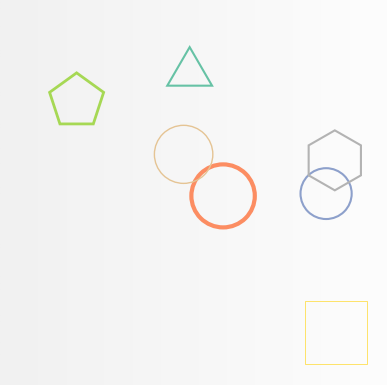[{"shape": "triangle", "thickness": 1.5, "radius": 0.33, "center": [0.489, 0.811]}, {"shape": "circle", "thickness": 3, "radius": 0.41, "center": [0.576, 0.491]}, {"shape": "circle", "thickness": 1.5, "radius": 0.33, "center": [0.842, 0.497]}, {"shape": "pentagon", "thickness": 2, "radius": 0.37, "center": [0.198, 0.737]}, {"shape": "square", "thickness": 0.5, "radius": 0.4, "center": [0.867, 0.136]}, {"shape": "circle", "thickness": 1, "radius": 0.38, "center": [0.474, 0.599]}, {"shape": "hexagon", "thickness": 1.5, "radius": 0.39, "center": [0.864, 0.584]}]